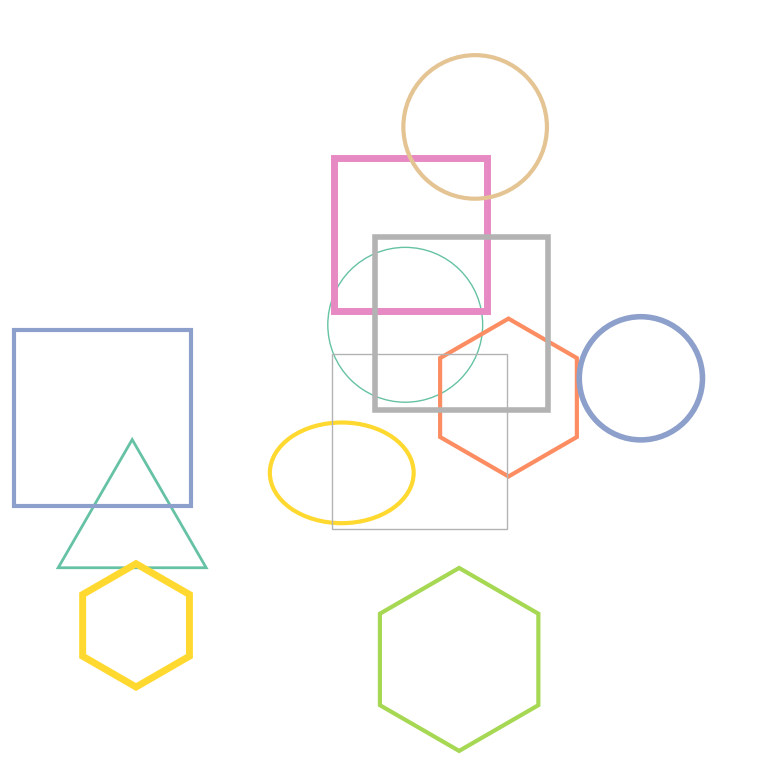[{"shape": "circle", "thickness": 0.5, "radius": 0.5, "center": [0.526, 0.578]}, {"shape": "triangle", "thickness": 1, "radius": 0.55, "center": [0.172, 0.318]}, {"shape": "hexagon", "thickness": 1.5, "radius": 0.51, "center": [0.66, 0.484]}, {"shape": "circle", "thickness": 2, "radius": 0.4, "center": [0.832, 0.509]}, {"shape": "square", "thickness": 1.5, "radius": 0.57, "center": [0.133, 0.457]}, {"shape": "square", "thickness": 2.5, "radius": 0.5, "center": [0.533, 0.695]}, {"shape": "hexagon", "thickness": 1.5, "radius": 0.59, "center": [0.596, 0.144]}, {"shape": "oval", "thickness": 1.5, "radius": 0.47, "center": [0.444, 0.386]}, {"shape": "hexagon", "thickness": 2.5, "radius": 0.4, "center": [0.177, 0.188]}, {"shape": "circle", "thickness": 1.5, "radius": 0.47, "center": [0.617, 0.835]}, {"shape": "square", "thickness": 2, "radius": 0.56, "center": [0.6, 0.58]}, {"shape": "square", "thickness": 0.5, "radius": 0.57, "center": [0.545, 0.427]}]